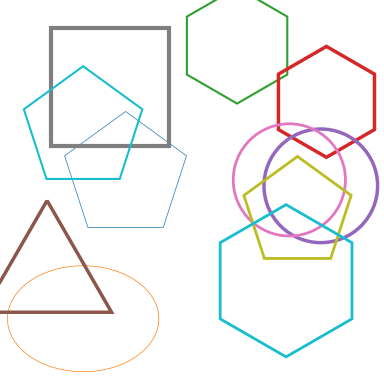[{"shape": "pentagon", "thickness": 0.5, "radius": 0.83, "center": [0.326, 0.544]}, {"shape": "oval", "thickness": 0.5, "radius": 0.98, "center": [0.216, 0.172]}, {"shape": "hexagon", "thickness": 1.5, "radius": 0.75, "center": [0.616, 0.882]}, {"shape": "hexagon", "thickness": 2.5, "radius": 0.72, "center": [0.848, 0.735]}, {"shape": "circle", "thickness": 2.5, "radius": 0.74, "center": [0.833, 0.517]}, {"shape": "triangle", "thickness": 2.5, "radius": 0.97, "center": [0.122, 0.286]}, {"shape": "circle", "thickness": 2, "radius": 0.73, "center": [0.752, 0.533]}, {"shape": "square", "thickness": 3, "radius": 0.76, "center": [0.286, 0.775]}, {"shape": "pentagon", "thickness": 2, "radius": 0.73, "center": [0.773, 0.447]}, {"shape": "hexagon", "thickness": 2, "radius": 0.99, "center": [0.743, 0.271]}, {"shape": "pentagon", "thickness": 1.5, "radius": 0.81, "center": [0.216, 0.666]}]